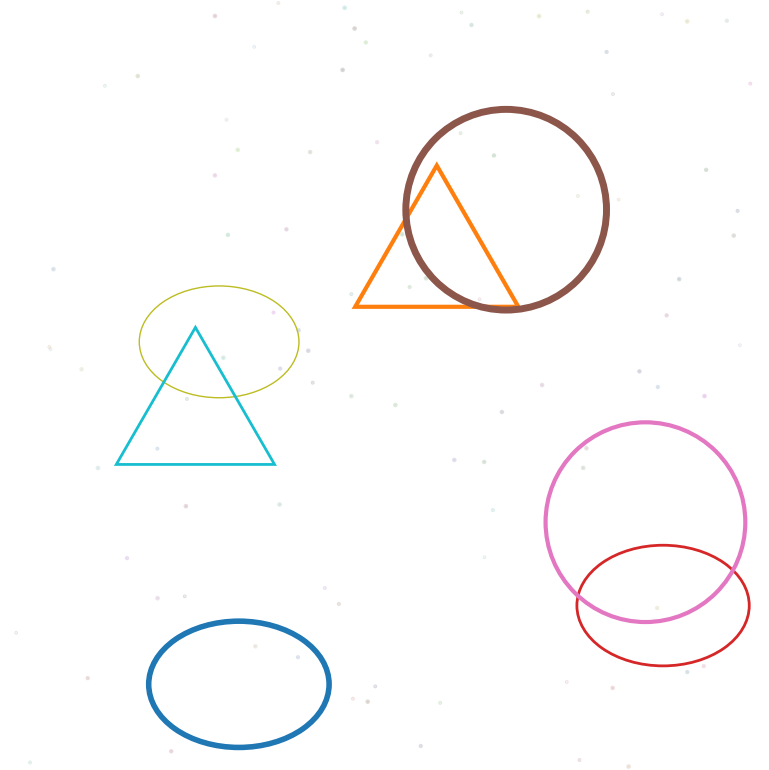[{"shape": "oval", "thickness": 2, "radius": 0.59, "center": [0.31, 0.111]}, {"shape": "triangle", "thickness": 1.5, "radius": 0.61, "center": [0.567, 0.663]}, {"shape": "oval", "thickness": 1, "radius": 0.56, "center": [0.861, 0.214]}, {"shape": "circle", "thickness": 2.5, "radius": 0.65, "center": [0.657, 0.728]}, {"shape": "circle", "thickness": 1.5, "radius": 0.65, "center": [0.838, 0.322]}, {"shape": "oval", "thickness": 0.5, "radius": 0.52, "center": [0.285, 0.556]}, {"shape": "triangle", "thickness": 1, "radius": 0.59, "center": [0.254, 0.456]}]